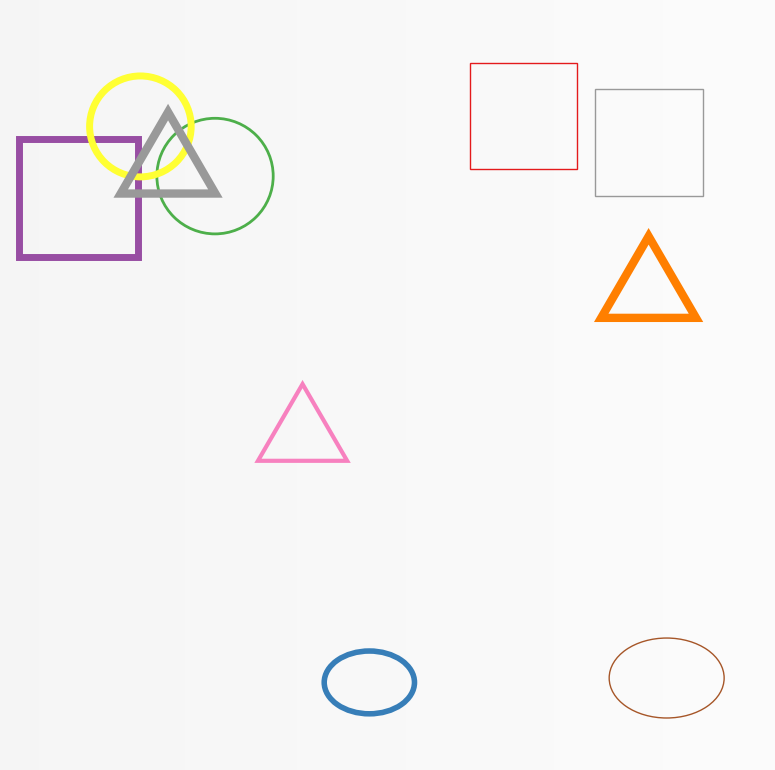[{"shape": "square", "thickness": 0.5, "radius": 0.34, "center": [0.675, 0.85]}, {"shape": "oval", "thickness": 2, "radius": 0.29, "center": [0.477, 0.114]}, {"shape": "circle", "thickness": 1, "radius": 0.38, "center": [0.277, 0.771]}, {"shape": "square", "thickness": 2.5, "radius": 0.38, "center": [0.101, 0.743]}, {"shape": "triangle", "thickness": 3, "radius": 0.35, "center": [0.837, 0.622]}, {"shape": "circle", "thickness": 2.5, "radius": 0.33, "center": [0.181, 0.836]}, {"shape": "oval", "thickness": 0.5, "radius": 0.37, "center": [0.86, 0.119]}, {"shape": "triangle", "thickness": 1.5, "radius": 0.33, "center": [0.39, 0.435]}, {"shape": "square", "thickness": 0.5, "radius": 0.35, "center": [0.837, 0.815]}, {"shape": "triangle", "thickness": 3, "radius": 0.35, "center": [0.217, 0.784]}]